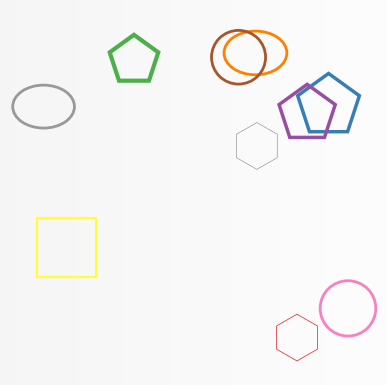[{"shape": "hexagon", "thickness": 0.5, "radius": 0.3, "center": [0.766, 0.123]}, {"shape": "pentagon", "thickness": 2.5, "radius": 0.42, "center": [0.848, 0.726]}, {"shape": "pentagon", "thickness": 3, "radius": 0.33, "center": [0.346, 0.844]}, {"shape": "pentagon", "thickness": 2.5, "radius": 0.38, "center": [0.793, 0.705]}, {"shape": "oval", "thickness": 2, "radius": 0.41, "center": [0.659, 0.862]}, {"shape": "square", "thickness": 1.5, "radius": 0.38, "center": [0.172, 0.358]}, {"shape": "circle", "thickness": 2, "radius": 0.35, "center": [0.616, 0.851]}, {"shape": "circle", "thickness": 2, "radius": 0.36, "center": [0.898, 0.199]}, {"shape": "hexagon", "thickness": 0.5, "radius": 0.3, "center": [0.663, 0.621]}, {"shape": "oval", "thickness": 2, "radius": 0.4, "center": [0.112, 0.723]}]